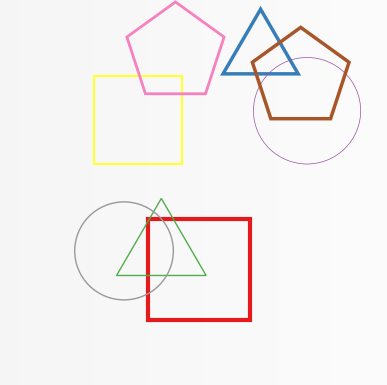[{"shape": "square", "thickness": 3, "radius": 0.66, "center": [0.514, 0.299]}, {"shape": "triangle", "thickness": 2.5, "radius": 0.56, "center": [0.672, 0.864]}, {"shape": "triangle", "thickness": 1, "radius": 0.67, "center": [0.416, 0.351]}, {"shape": "circle", "thickness": 0.5, "radius": 0.69, "center": [0.792, 0.712]}, {"shape": "square", "thickness": 1.5, "radius": 0.57, "center": [0.357, 0.688]}, {"shape": "pentagon", "thickness": 2.5, "radius": 0.66, "center": [0.776, 0.798]}, {"shape": "pentagon", "thickness": 2, "radius": 0.66, "center": [0.453, 0.863]}, {"shape": "circle", "thickness": 1, "radius": 0.64, "center": [0.32, 0.348]}]